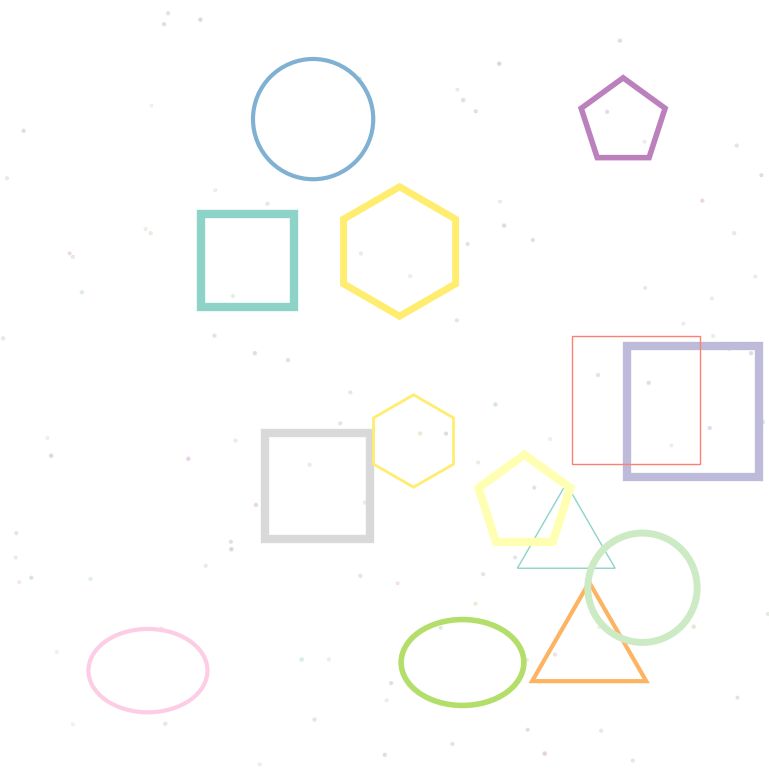[{"shape": "square", "thickness": 3, "radius": 0.3, "center": [0.321, 0.662]}, {"shape": "triangle", "thickness": 0.5, "radius": 0.37, "center": [0.735, 0.299]}, {"shape": "pentagon", "thickness": 3, "radius": 0.31, "center": [0.681, 0.347]}, {"shape": "square", "thickness": 3, "radius": 0.43, "center": [0.9, 0.465]}, {"shape": "square", "thickness": 0.5, "radius": 0.42, "center": [0.826, 0.481]}, {"shape": "circle", "thickness": 1.5, "radius": 0.39, "center": [0.407, 0.845]}, {"shape": "triangle", "thickness": 1.5, "radius": 0.43, "center": [0.765, 0.158]}, {"shape": "oval", "thickness": 2, "radius": 0.4, "center": [0.601, 0.14]}, {"shape": "oval", "thickness": 1.5, "radius": 0.39, "center": [0.192, 0.129]}, {"shape": "square", "thickness": 3, "radius": 0.34, "center": [0.413, 0.369]}, {"shape": "pentagon", "thickness": 2, "radius": 0.29, "center": [0.809, 0.842]}, {"shape": "circle", "thickness": 2.5, "radius": 0.36, "center": [0.834, 0.237]}, {"shape": "hexagon", "thickness": 1, "radius": 0.3, "center": [0.537, 0.427]}, {"shape": "hexagon", "thickness": 2.5, "radius": 0.42, "center": [0.519, 0.673]}]